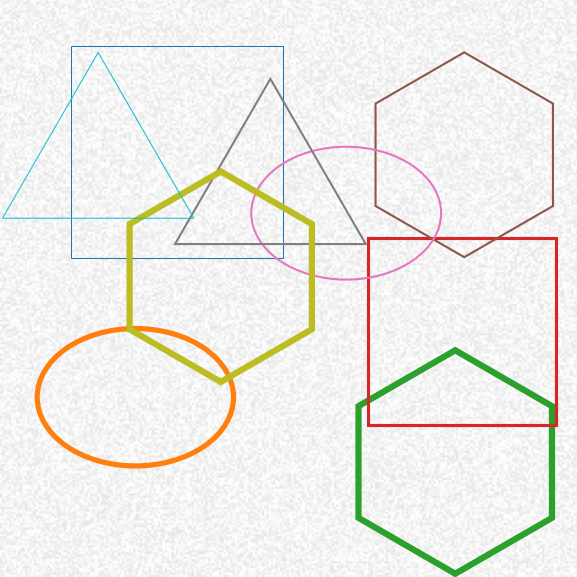[{"shape": "square", "thickness": 0.5, "radius": 0.92, "center": [0.307, 0.735]}, {"shape": "oval", "thickness": 2.5, "radius": 0.85, "center": [0.234, 0.311]}, {"shape": "hexagon", "thickness": 3, "radius": 0.97, "center": [0.788, 0.199]}, {"shape": "square", "thickness": 1.5, "radius": 0.81, "center": [0.8, 0.425]}, {"shape": "hexagon", "thickness": 1, "radius": 0.89, "center": [0.804, 0.731]}, {"shape": "oval", "thickness": 1, "radius": 0.82, "center": [0.599, 0.63]}, {"shape": "triangle", "thickness": 1, "radius": 0.95, "center": [0.468, 0.672]}, {"shape": "hexagon", "thickness": 3, "radius": 0.91, "center": [0.382, 0.52]}, {"shape": "triangle", "thickness": 0.5, "radius": 0.96, "center": [0.17, 0.717]}]